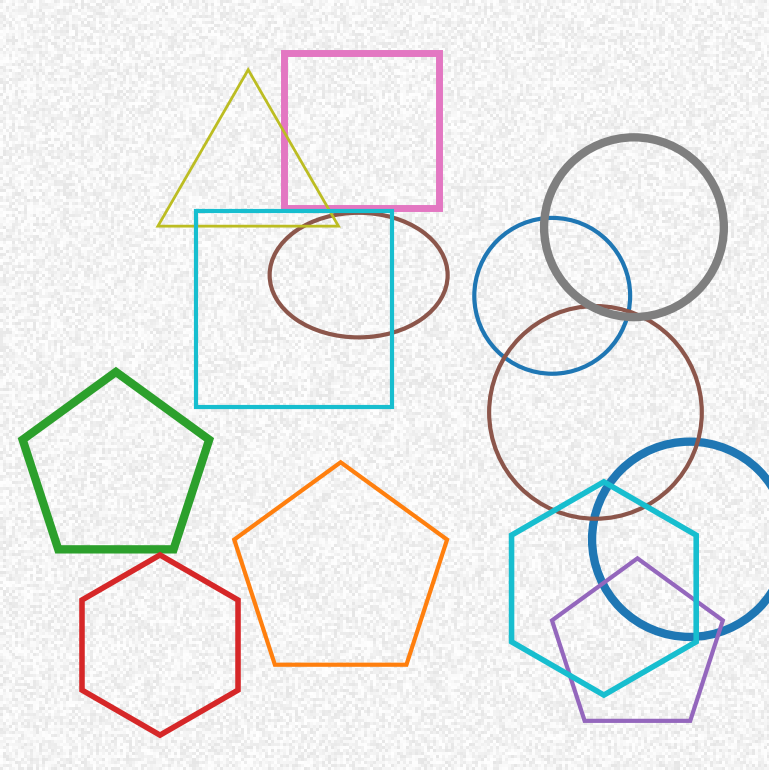[{"shape": "circle", "thickness": 1.5, "radius": 0.51, "center": [0.717, 0.616]}, {"shape": "circle", "thickness": 3, "radius": 0.63, "center": [0.896, 0.3]}, {"shape": "pentagon", "thickness": 1.5, "radius": 0.73, "center": [0.442, 0.254]}, {"shape": "pentagon", "thickness": 3, "radius": 0.64, "center": [0.151, 0.39]}, {"shape": "hexagon", "thickness": 2, "radius": 0.58, "center": [0.208, 0.162]}, {"shape": "pentagon", "thickness": 1.5, "radius": 0.58, "center": [0.828, 0.158]}, {"shape": "oval", "thickness": 1.5, "radius": 0.58, "center": [0.466, 0.643]}, {"shape": "circle", "thickness": 1.5, "radius": 0.69, "center": [0.773, 0.464]}, {"shape": "square", "thickness": 2.5, "radius": 0.5, "center": [0.469, 0.83]}, {"shape": "circle", "thickness": 3, "radius": 0.58, "center": [0.823, 0.705]}, {"shape": "triangle", "thickness": 1, "radius": 0.68, "center": [0.322, 0.774]}, {"shape": "square", "thickness": 1.5, "radius": 0.64, "center": [0.382, 0.599]}, {"shape": "hexagon", "thickness": 2, "radius": 0.69, "center": [0.784, 0.236]}]